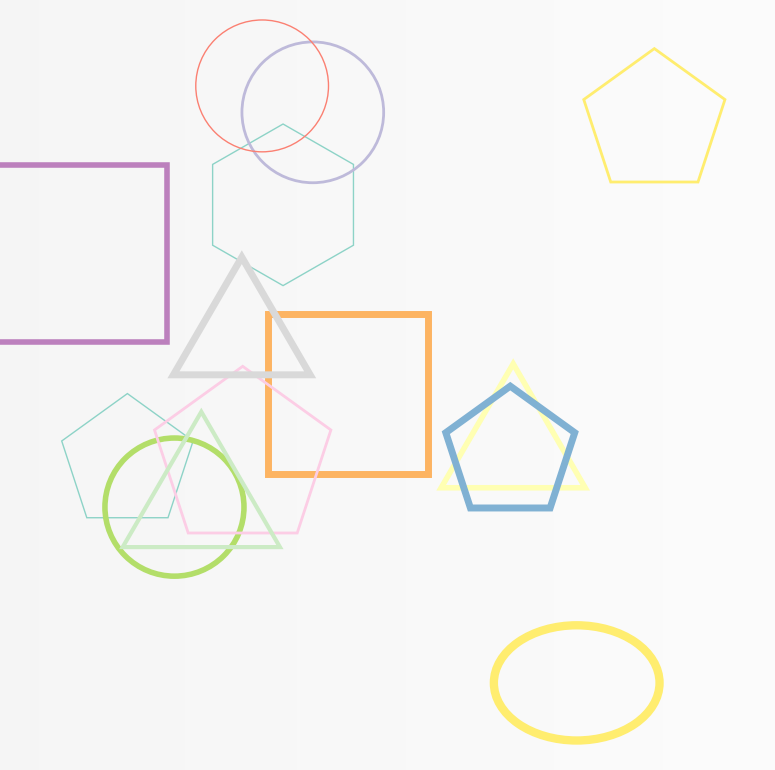[{"shape": "pentagon", "thickness": 0.5, "radius": 0.45, "center": [0.164, 0.4]}, {"shape": "hexagon", "thickness": 0.5, "radius": 0.52, "center": [0.365, 0.734]}, {"shape": "triangle", "thickness": 2, "radius": 0.54, "center": [0.662, 0.42]}, {"shape": "circle", "thickness": 1, "radius": 0.46, "center": [0.404, 0.854]}, {"shape": "circle", "thickness": 0.5, "radius": 0.43, "center": [0.338, 0.888]}, {"shape": "pentagon", "thickness": 2.5, "radius": 0.44, "center": [0.658, 0.411]}, {"shape": "square", "thickness": 2.5, "radius": 0.52, "center": [0.449, 0.488]}, {"shape": "circle", "thickness": 2, "radius": 0.45, "center": [0.225, 0.341]}, {"shape": "pentagon", "thickness": 1, "radius": 0.6, "center": [0.313, 0.405]}, {"shape": "triangle", "thickness": 2.5, "radius": 0.51, "center": [0.312, 0.564]}, {"shape": "square", "thickness": 2, "radius": 0.57, "center": [0.101, 0.67]}, {"shape": "triangle", "thickness": 1.5, "radius": 0.59, "center": [0.26, 0.348]}, {"shape": "pentagon", "thickness": 1, "radius": 0.48, "center": [0.844, 0.841]}, {"shape": "oval", "thickness": 3, "radius": 0.53, "center": [0.744, 0.113]}]